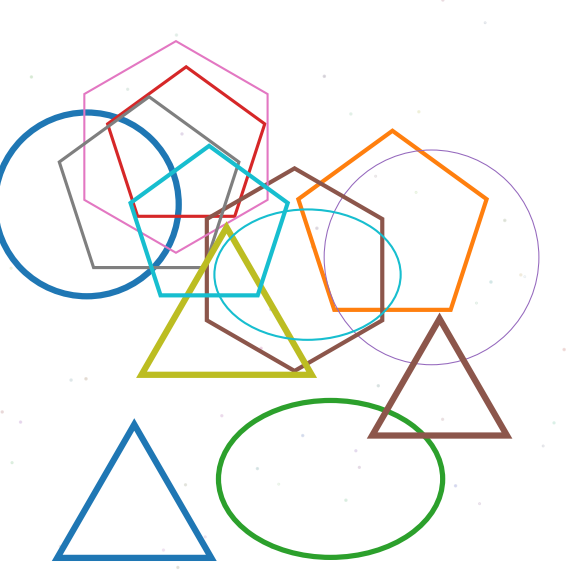[{"shape": "triangle", "thickness": 3, "radius": 0.77, "center": [0.233, 0.11]}, {"shape": "circle", "thickness": 3, "radius": 0.8, "center": [0.15, 0.645]}, {"shape": "pentagon", "thickness": 2, "radius": 0.86, "center": [0.68, 0.601]}, {"shape": "oval", "thickness": 2.5, "radius": 0.97, "center": [0.572, 0.17]}, {"shape": "pentagon", "thickness": 1.5, "radius": 0.72, "center": [0.322, 0.74]}, {"shape": "circle", "thickness": 0.5, "radius": 0.93, "center": [0.747, 0.553]}, {"shape": "hexagon", "thickness": 2, "radius": 0.88, "center": [0.51, 0.532]}, {"shape": "triangle", "thickness": 3, "radius": 0.67, "center": [0.761, 0.312]}, {"shape": "hexagon", "thickness": 1, "radius": 0.92, "center": [0.305, 0.745]}, {"shape": "pentagon", "thickness": 1.5, "radius": 0.82, "center": [0.258, 0.668]}, {"shape": "triangle", "thickness": 3, "radius": 0.85, "center": [0.392, 0.435]}, {"shape": "pentagon", "thickness": 2, "radius": 0.72, "center": [0.362, 0.603]}, {"shape": "oval", "thickness": 1, "radius": 0.81, "center": [0.533, 0.524]}]